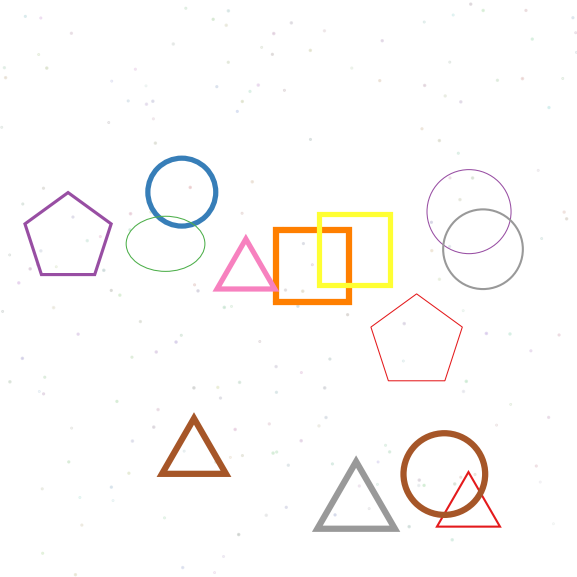[{"shape": "triangle", "thickness": 1, "radius": 0.32, "center": [0.811, 0.119]}, {"shape": "pentagon", "thickness": 0.5, "radius": 0.42, "center": [0.721, 0.407]}, {"shape": "circle", "thickness": 2.5, "radius": 0.29, "center": [0.315, 0.666]}, {"shape": "oval", "thickness": 0.5, "radius": 0.34, "center": [0.287, 0.577]}, {"shape": "pentagon", "thickness": 1.5, "radius": 0.39, "center": [0.118, 0.587]}, {"shape": "circle", "thickness": 0.5, "radius": 0.36, "center": [0.812, 0.633]}, {"shape": "square", "thickness": 3, "radius": 0.31, "center": [0.542, 0.539]}, {"shape": "square", "thickness": 2.5, "radius": 0.31, "center": [0.614, 0.568]}, {"shape": "triangle", "thickness": 3, "radius": 0.32, "center": [0.336, 0.211]}, {"shape": "circle", "thickness": 3, "radius": 0.35, "center": [0.769, 0.178]}, {"shape": "triangle", "thickness": 2.5, "radius": 0.29, "center": [0.426, 0.528]}, {"shape": "triangle", "thickness": 3, "radius": 0.39, "center": [0.617, 0.122]}, {"shape": "circle", "thickness": 1, "radius": 0.34, "center": [0.836, 0.568]}]